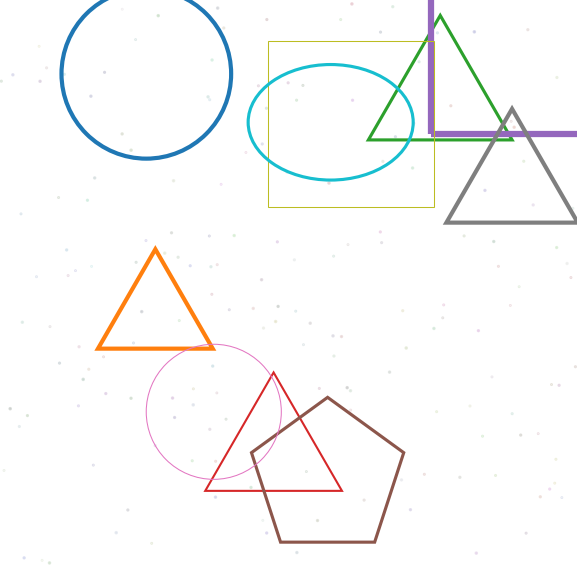[{"shape": "circle", "thickness": 2, "radius": 0.73, "center": [0.253, 0.871]}, {"shape": "triangle", "thickness": 2, "radius": 0.57, "center": [0.269, 0.453]}, {"shape": "triangle", "thickness": 1.5, "radius": 0.72, "center": [0.762, 0.829]}, {"shape": "triangle", "thickness": 1, "radius": 0.68, "center": [0.474, 0.217]}, {"shape": "square", "thickness": 3, "radius": 0.65, "center": [0.877, 0.897]}, {"shape": "pentagon", "thickness": 1.5, "radius": 0.69, "center": [0.567, 0.172]}, {"shape": "circle", "thickness": 0.5, "radius": 0.58, "center": [0.37, 0.286]}, {"shape": "triangle", "thickness": 2, "radius": 0.66, "center": [0.887, 0.679]}, {"shape": "square", "thickness": 0.5, "radius": 0.72, "center": [0.608, 0.784]}, {"shape": "oval", "thickness": 1.5, "radius": 0.71, "center": [0.573, 0.787]}]